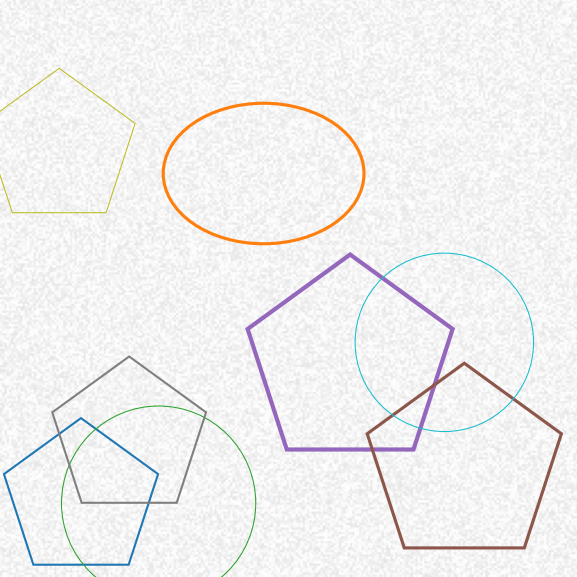[{"shape": "pentagon", "thickness": 1, "radius": 0.7, "center": [0.14, 0.135]}, {"shape": "oval", "thickness": 1.5, "radius": 0.87, "center": [0.456, 0.699]}, {"shape": "circle", "thickness": 0.5, "radius": 0.84, "center": [0.275, 0.128]}, {"shape": "pentagon", "thickness": 2, "radius": 0.93, "center": [0.606, 0.372]}, {"shape": "pentagon", "thickness": 1.5, "radius": 0.88, "center": [0.804, 0.193]}, {"shape": "pentagon", "thickness": 1, "radius": 0.7, "center": [0.224, 0.242]}, {"shape": "pentagon", "thickness": 0.5, "radius": 0.69, "center": [0.103, 0.743]}, {"shape": "circle", "thickness": 0.5, "radius": 0.77, "center": [0.769, 0.406]}]